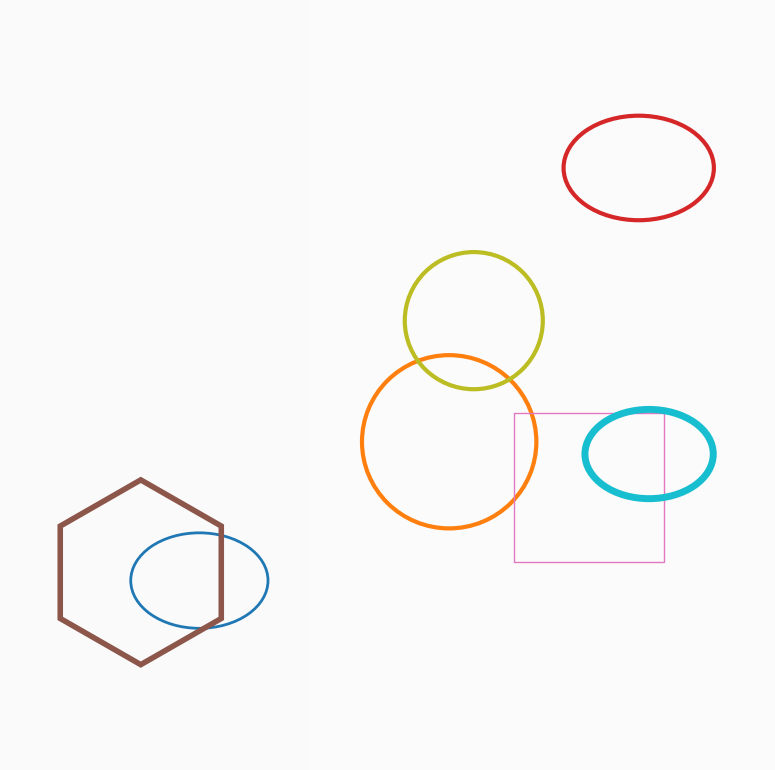[{"shape": "oval", "thickness": 1, "radius": 0.44, "center": [0.257, 0.246]}, {"shape": "circle", "thickness": 1.5, "radius": 0.56, "center": [0.58, 0.426]}, {"shape": "oval", "thickness": 1.5, "radius": 0.48, "center": [0.824, 0.782]}, {"shape": "hexagon", "thickness": 2, "radius": 0.6, "center": [0.182, 0.257]}, {"shape": "square", "thickness": 0.5, "radius": 0.48, "center": [0.76, 0.367]}, {"shape": "circle", "thickness": 1.5, "radius": 0.45, "center": [0.611, 0.584]}, {"shape": "oval", "thickness": 2.5, "radius": 0.41, "center": [0.838, 0.41]}]